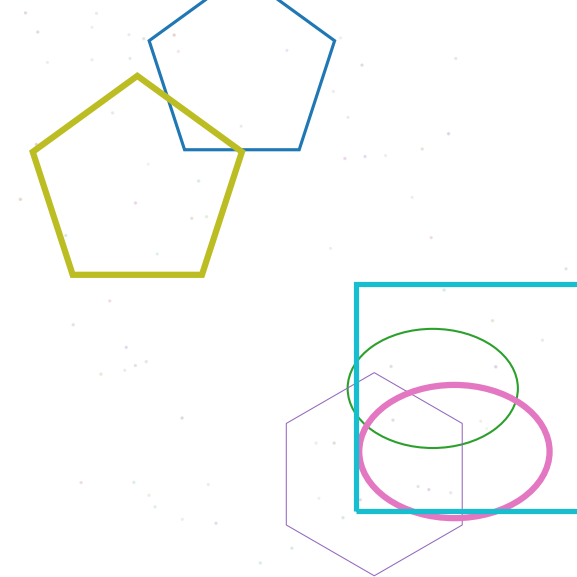[{"shape": "pentagon", "thickness": 1.5, "radius": 0.84, "center": [0.419, 0.876]}, {"shape": "oval", "thickness": 1, "radius": 0.74, "center": [0.749, 0.327]}, {"shape": "hexagon", "thickness": 0.5, "radius": 0.88, "center": [0.648, 0.178]}, {"shape": "oval", "thickness": 3, "radius": 0.82, "center": [0.787, 0.217]}, {"shape": "pentagon", "thickness": 3, "radius": 0.95, "center": [0.238, 0.677]}, {"shape": "square", "thickness": 2.5, "radius": 0.98, "center": [0.812, 0.311]}]